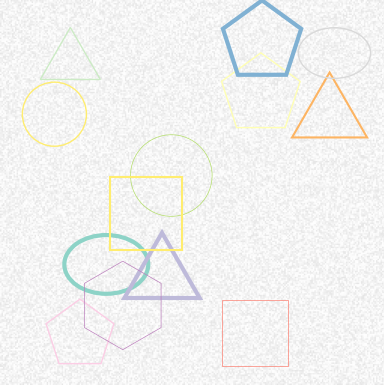[{"shape": "oval", "thickness": 3, "radius": 0.54, "center": [0.276, 0.313]}, {"shape": "pentagon", "thickness": 1, "radius": 0.54, "center": [0.678, 0.755]}, {"shape": "triangle", "thickness": 3, "radius": 0.56, "center": [0.421, 0.282]}, {"shape": "square", "thickness": 0.5, "radius": 0.43, "center": [0.663, 0.135]}, {"shape": "pentagon", "thickness": 3, "radius": 0.53, "center": [0.681, 0.892]}, {"shape": "triangle", "thickness": 1.5, "radius": 0.56, "center": [0.856, 0.699]}, {"shape": "circle", "thickness": 0.5, "radius": 0.53, "center": [0.445, 0.544]}, {"shape": "pentagon", "thickness": 1, "radius": 0.46, "center": [0.208, 0.13]}, {"shape": "oval", "thickness": 1, "radius": 0.47, "center": [0.869, 0.862]}, {"shape": "hexagon", "thickness": 0.5, "radius": 0.57, "center": [0.319, 0.207]}, {"shape": "triangle", "thickness": 1, "radius": 0.45, "center": [0.183, 0.839]}, {"shape": "circle", "thickness": 1, "radius": 0.42, "center": [0.141, 0.703]}, {"shape": "square", "thickness": 1.5, "radius": 0.47, "center": [0.379, 0.446]}]